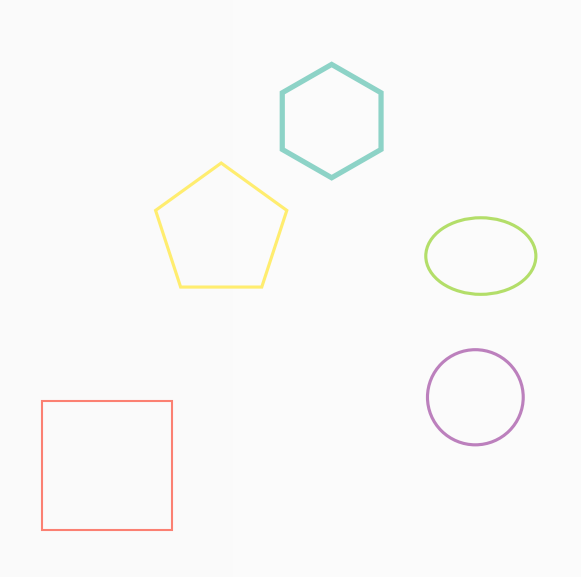[{"shape": "hexagon", "thickness": 2.5, "radius": 0.49, "center": [0.571, 0.789]}, {"shape": "square", "thickness": 1, "radius": 0.56, "center": [0.184, 0.193]}, {"shape": "oval", "thickness": 1.5, "radius": 0.47, "center": [0.827, 0.556]}, {"shape": "circle", "thickness": 1.5, "radius": 0.41, "center": [0.818, 0.311]}, {"shape": "pentagon", "thickness": 1.5, "radius": 0.59, "center": [0.381, 0.598]}]